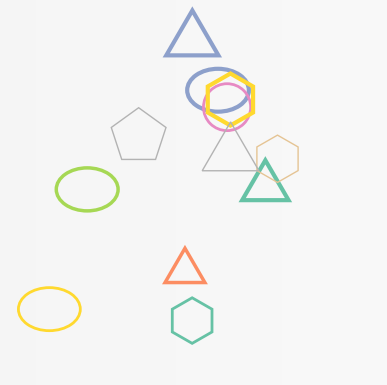[{"shape": "triangle", "thickness": 3, "radius": 0.35, "center": [0.685, 0.515]}, {"shape": "hexagon", "thickness": 2, "radius": 0.3, "center": [0.496, 0.167]}, {"shape": "triangle", "thickness": 2.5, "radius": 0.3, "center": [0.477, 0.296]}, {"shape": "oval", "thickness": 3, "radius": 0.4, "center": [0.563, 0.766]}, {"shape": "triangle", "thickness": 3, "radius": 0.39, "center": [0.496, 0.895]}, {"shape": "circle", "thickness": 2, "radius": 0.3, "center": [0.586, 0.722]}, {"shape": "oval", "thickness": 2.5, "radius": 0.4, "center": [0.225, 0.508]}, {"shape": "hexagon", "thickness": 3, "radius": 0.34, "center": [0.595, 0.742]}, {"shape": "oval", "thickness": 2, "radius": 0.4, "center": [0.127, 0.197]}, {"shape": "hexagon", "thickness": 1, "radius": 0.31, "center": [0.716, 0.588]}, {"shape": "triangle", "thickness": 1, "radius": 0.42, "center": [0.595, 0.599]}, {"shape": "pentagon", "thickness": 1, "radius": 0.37, "center": [0.358, 0.646]}]